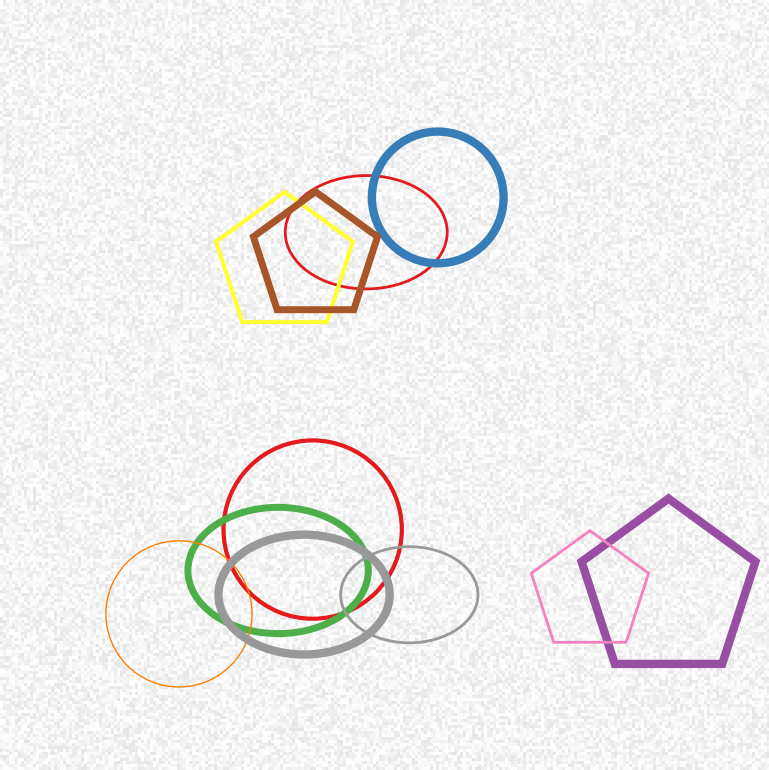[{"shape": "oval", "thickness": 1, "radius": 0.53, "center": [0.476, 0.698]}, {"shape": "circle", "thickness": 1.5, "radius": 0.58, "center": [0.406, 0.312]}, {"shape": "circle", "thickness": 3, "radius": 0.43, "center": [0.569, 0.744]}, {"shape": "oval", "thickness": 2.5, "radius": 0.59, "center": [0.361, 0.259]}, {"shape": "pentagon", "thickness": 3, "radius": 0.59, "center": [0.868, 0.234]}, {"shape": "circle", "thickness": 0.5, "radius": 0.47, "center": [0.232, 0.203]}, {"shape": "pentagon", "thickness": 1.5, "radius": 0.47, "center": [0.37, 0.657]}, {"shape": "pentagon", "thickness": 2.5, "radius": 0.42, "center": [0.41, 0.666]}, {"shape": "pentagon", "thickness": 1, "radius": 0.4, "center": [0.766, 0.231]}, {"shape": "oval", "thickness": 3, "radius": 0.56, "center": [0.395, 0.228]}, {"shape": "oval", "thickness": 1, "radius": 0.45, "center": [0.532, 0.228]}]